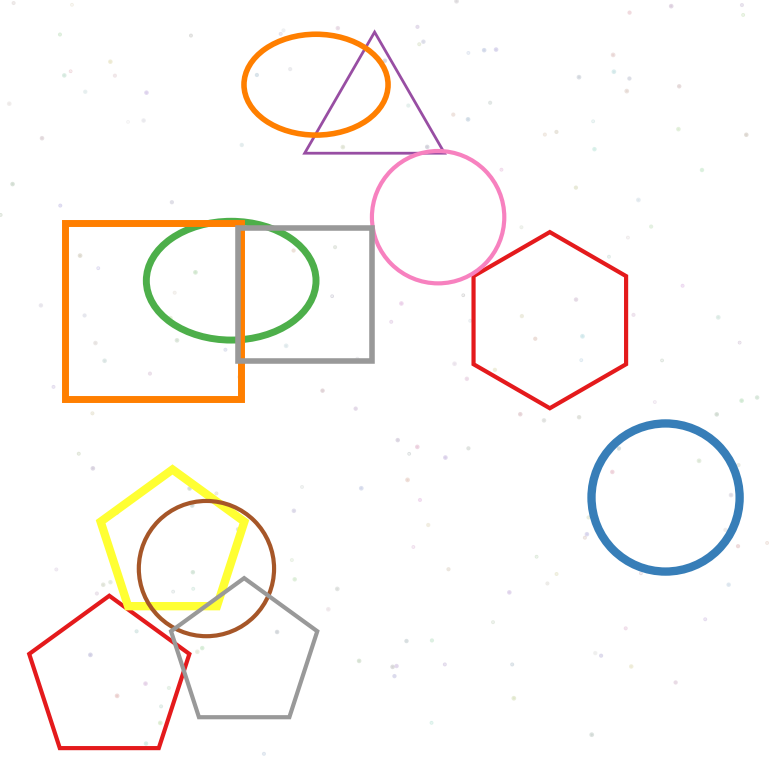[{"shape": "pentagon", "thickness": 1.5, "radius": 0.55, "center": [0.142, 0.117]}, {"shape": "hexagon", "thickness": 1.5, "radius": 0.57, "center": [0.714, 0.584]}, {"shape": "circle", "thickness": 3, "radius": 0.48, "center": [0.864, 0.354]}, {"shape": "oval", "thickness": 2.5, "radius": 0.55, "center": [0.3, 0.635]}, {"shape": "triangle", "thickness": 1, "radius": 0.52, "center": [0.486, 0.853]}, {"shape": "oval", "thickness": 2, "radius": 0.47, "center": [0.41, 0.89]}, {"shape": "square", "thickness": 2.5, "radius": 0.57, "center": [0.199, 0.596]}, {"shape": "pentagon", "thickness": 3, "radius": 0.49, "center": [0.224, 0.292]}, {"shape": "circle", "thickness": 1.5, "radius": 0.44, "center": [0.268, 0.262]}, {"shape": "circle", "thickness": 1.5, "radius": 0.43, "center": [0.569, 0.718]}, {"shape": "square", "thickness": 2, "radius": 0.43, "center": [0.396, 0.618]}, {"shape": "pentagon", "thickness": 1.5, "radius": 0.5, "center": [0.317, 0.149]}]